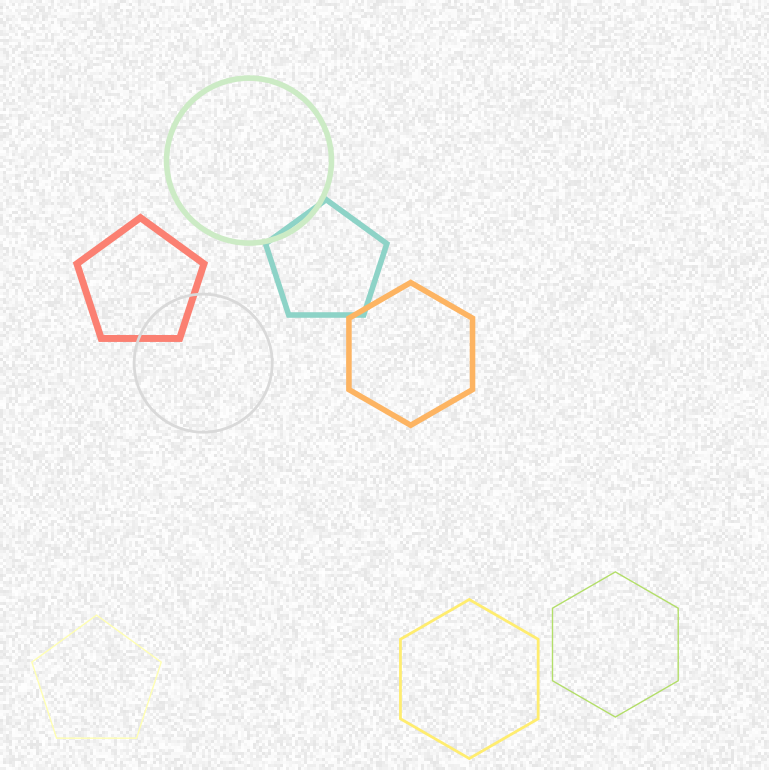[{"shape": "pentagon", "thickness": 2, "radius": 0.41, "center": [0.424, 0.658]}, {"shape": "pentagon", "thickness": 0.5, "radius": 0.44, "center": [0.125, 0.113]}, {"shape": "pentagon", "thickness": 2.5, "radius": 0.43, "center": [0.182, 0.631]}, {"shape": "hexagon", "thickness": 2, "radius": 0.46, "center": [0.533, 0.54]}, {"shape": "hexagon", "thickness": 0.5, "radius": 0.47, "center": [0.799, 0.163]}, {"shape": "circle", "thickness": 1, "radius": 0.45, "center": [0.264, 0.528]}, {"shape": "circle", "thickness": 2, "radius": 0.54, "center": [0.323, 0.791]}, {"shape": "hexagon", "thickness": 1, "radius": 0.52, "center": [0.609, 0.118]}]